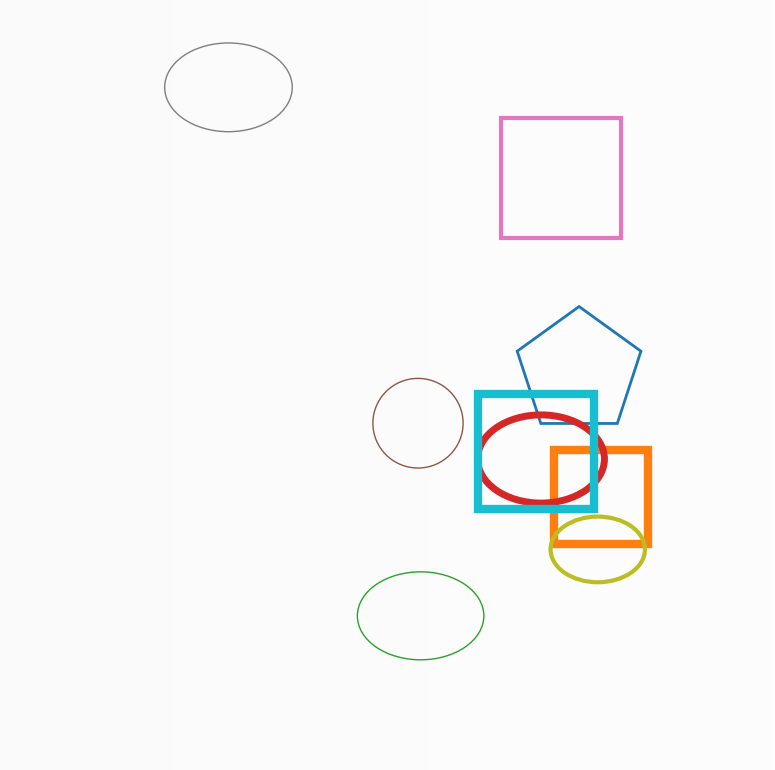[{"shape": "pentagon", "thickness": 1, "radius": 0.42, "center": [0.747, 0.518]}, {"shape": "square", "thickness": 3, "radius": 0.3, "center": [0.776, 0.355]}, {"shape": "oval", "thickness": 0.5, "radius": 0.41, "center": [0.543, 0.2]}, {"shape": "oval", "thickness": 2.5, "radius": 0.41, "center": [0.698, 0.404]}, {"shape": "circle", "thickness": 0.5, "radius": 0.29, "center": [0.539, 0.45]}, {"shape": "square", "thickness": 1.5, "radius": 0.39, "center": [0.724, 0.769]}, {"shape": "oval", "thickness": 0.5, "radius": 0.41, "center": [0.295, 0.887]}, {"shape": "oval", "thickness": 1.5, "radius": 0.3, "center": [0.771, 0.286]}, {"shape": "square", "thickness": 3, "radius": 0.38, "center": [0.691, 0.414]}]